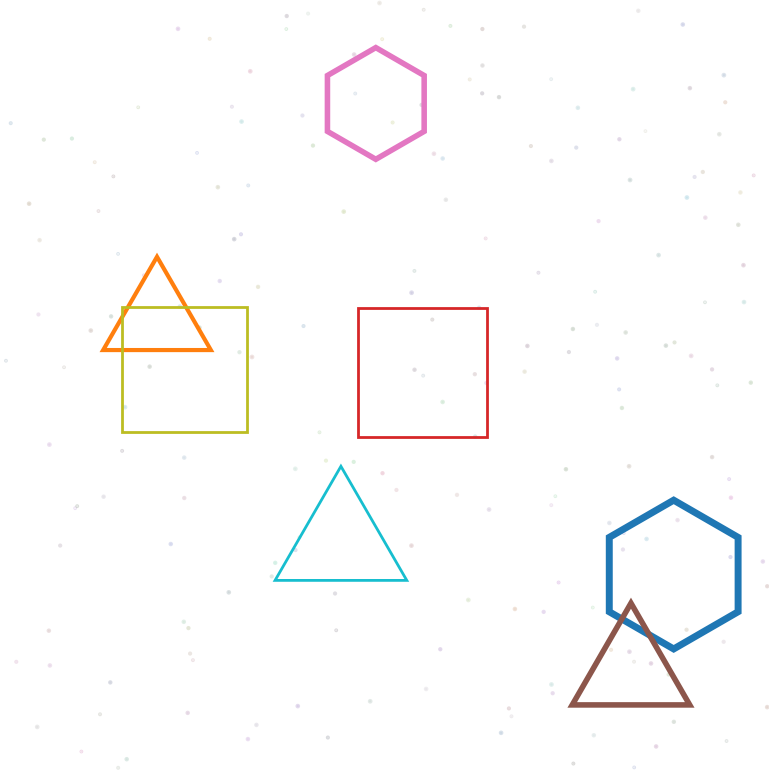[{"shape": "hexagon", "thickness": 2.5, "radius": 0.48, "center": [0.875, 0.254]}, {"shape": "triangle", "thickness": 1.5, "radius": 0.4, "center": [0.204, 0.586]}, {"shape": "square", "thickness": 1, "radius": 0.42, "center": [0.549, 0.516]}, {"shape": "triangle", "thickness": 2, "radius": 0.44, "center": [0.819, 0.129]}, {"shape": "hexagon", "thickness": 2, "radius": 0.36, "center": [0.488, 0.866]}, {"shape": "square", "thickness": 1, "radius": 0.4, "center": [0.24, 0.52]}, {"shape": "triangle", "thickness": 1, "radius": 0.49, "center": [0.443, 0.296]}]